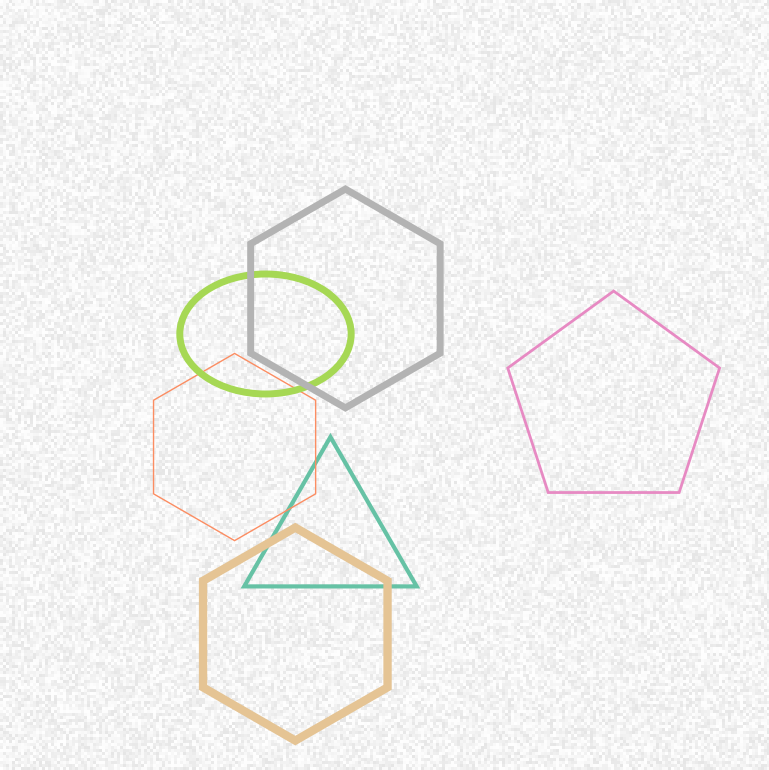[{"shape": "triangle", "thickness": 1.5, "radius": 0.65, "center": [0.429, 0.303]}, {"shape": "hexagon", "thickness": 0.5, "radius": 0.61, "center": [0.305, 0.419]}, {"shape": "pentagon", "thickness": 1, "radius": 0.72, "center": [0.797, 0.477]}, {"shape": "oval", "thickness": 2.5, "radius": 0.56, "center": [0.345, 0.566]}, {"shape": "hexagon", "thickness": 3, "radius": 0.69, "center": [0.384, 0.177]}, {"shape": "hexagon", "thickness": 2.5, "radius": 0.71, "center": [0.449, 0.612]}]